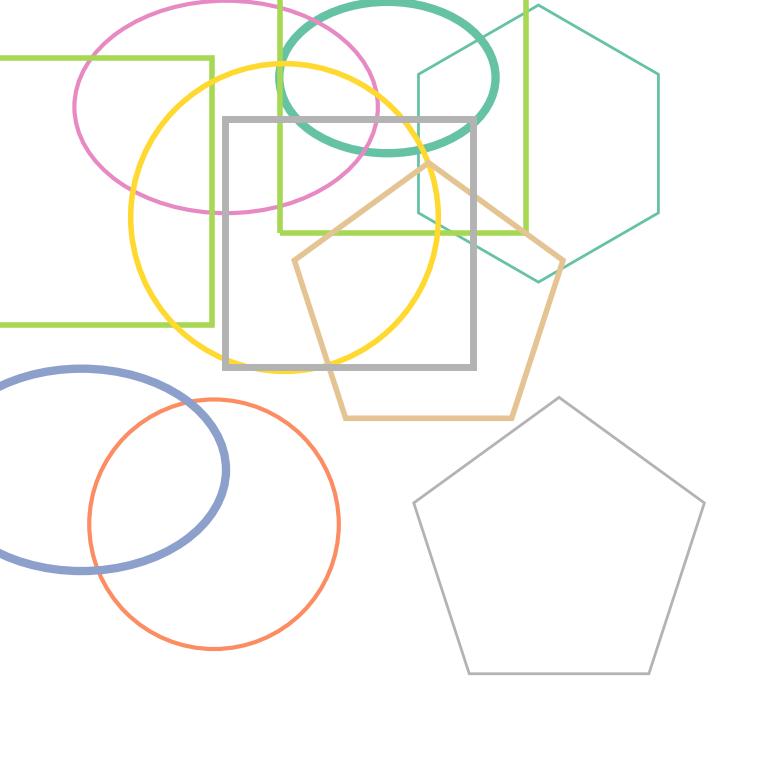[{"shape": "hexagon", "thickness": 1, "radius": 0.9, "center": [0.699, 0.813]}, {"shape": "oval", "thickness": 3, "radius": 0.7, "center": [0.503, 0.899]}, {"shape": "circle", "thickness": 1.5, "radius": 0.81, "center": [0.278, 0.319]}, {"shape": "oval", "thickness": 3, "radius": 0.94, "center": [0.106, 0.39]}, {"shape": "oval", "thickness": 1.5, "radius": 0.99, "center": [0.294, 0.861]}, {"shape": "square", "thickness": 2, "radius": 0.8, "center": [0.523, 0.857]}, {"shape": "square", "thickness": 2, "radius": 0.87, "center": [0.102, 0.751]}, {"shape": "circle", "thickness": 2, "radius": 1.0, "center": [0.369, 0.718]}, {"shape": "pentagon", "thickness": 2, "radius": 0.92, "center": [0.557, 0.605]}, {"shape": "pentagon", "thickness": 1, "radius": 0.99, "center": [0.726, 0.286]}, {"shape": "square", "thickness": 2.5, "radius": 0.8, "center": [0.454, 0.684]}]